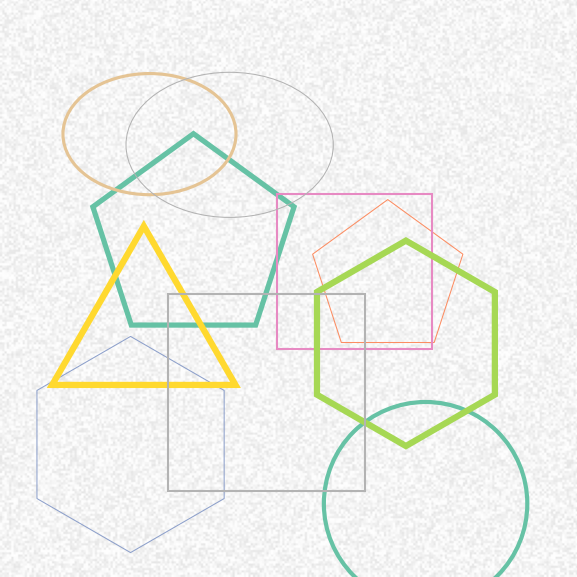[{"shape": "circle", "thickness": 2, "radius": 0.88, "center": [0.737, 0.127]}, {"shape": "pentagon", "thickness": 2.5, "radius": 0.92, "center": [0.335, 0.584]}, {"shape": "pentagon", "thickness": 0.5, "radius": 0.68, "center": [0.671, 0.517]}, {"shape": "hexagon", "thickness": 0.5, "radius": 0.94, "center": [0.226, 0.229]}, {"shape": "square", "thickness": 1, "radius": 0.67, "center": [0.613, 0.529]}, {"shape": "hexagon", "thickness": 3, "radius": 0.89, "center": [0.703, 0.405]}, {"shape": "triangle", "thickness": 3, "radius": 0.92, "center": [0.249, 0.424]}, {"shape": "oval", "thickness": 1.5, "radius": 0.75, "center": [0.259, 0.767]}, {"shape": "oval", "thickness": 0.5, "radius": 0.9, "center": [0.398, 0.748]}, {"shape": "square", "thickness": 1, "radius": 0.85, "center": [0.461, 0.319]}]